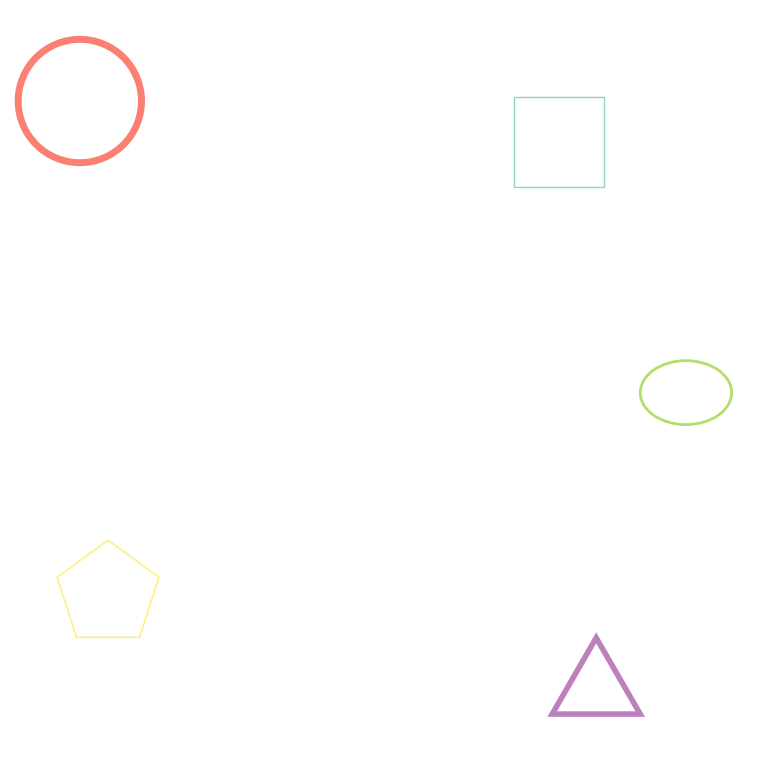[{"shape": "square", "thickness": 0.5, "radius": 0.29, "center": [0.726, 0.816]}, {"shape": "circle", "thickness": 2.5, "radius": 0.4, "center": [0.104, 0.869]}, {"shape": "oval", "thickness": 1, "radius": 0.3, "center": [0.891, 0.49]}, {"shape": "triangle", "thickness": 2, "radius": 0.33, "center": [0.774, 0.106]}, {"shape": "pentagon", "thickness": 0.5, "radius": 0.35, "center": [0.14, 0.229]}]